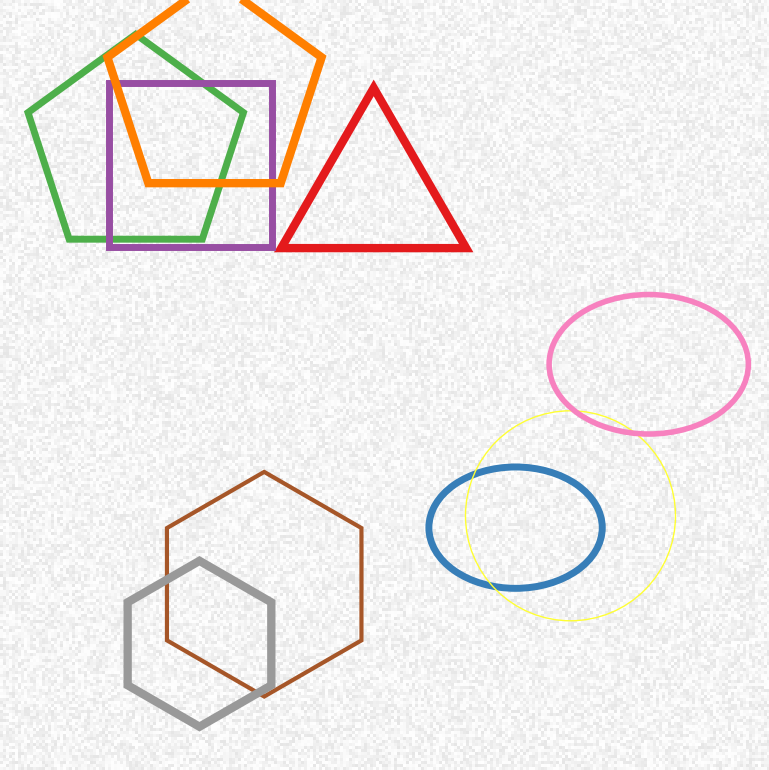[{"shape": "triangle", "thickness": 3, "radius": 0.69, "center": [0.485, 0.747]}, {"shape": "oval", "thickness": 2.5, "radius": 0.56, "center": [0.67, 0.315]}, {"shape": "pentagon", "thickness": 2.5, "radius": 0.74, "center": [0.176, 0.808]}, {"shape": "square", "thickness": 2.5, "radius": 0.53, "center": [0.247, 0.785]}, {"shape": "pentagon", "thickness": 3, "radius": 0.73, "center": [0.279, 0.88]}, {"shape": "circle", "thickness": 0.5, "radius": 0.68, "center": [0.741, 0.33]}, {"shape": "hexagon", "thickness": 1.5, "radius": 0.73, "center": [0.343, 0.241]}, {"shape": "oval", "thickness": 2, "radius": 0.65, "center": [0.843, 0.527]}, {"shape": "hexagon", "thickness": 3, "radius": 0.54, "center": [0.259, 0.164]}]